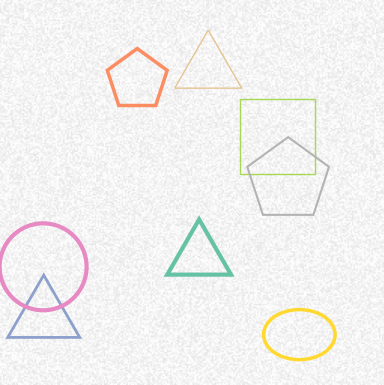[{"shape": "triangle", "thickness": 3, "radius": 0.48, "center": [0.517, 0.334]}, {"shape": "pentagon", "thickness": 2.5, "radius": 0.41, "center": [0.357, 0.792]}, {"shape": "triangle", "thickness": 2, "radius": 0.54, "center": [0.114, 0.178]}, {"shape": "circle", "thickness": 3, "radius": 0.56, "center": [0.112, 0.307]}, {"shape": "square", "thickness": 1, "radius": 0.48, "center": [0.721, 0.646]}, {"shape": "oval", "thickness": 2.5, "radius": 0.46, "center": [0.778, 0.131]}, {"shape": "triangle", "thickness": 1, "radius": 0.5, "center": [0.541, 0.821]}, {"shape": "pentagon", "thickness": 1.5, "radius": 0.56, "center": [0.748, 0.532]}]